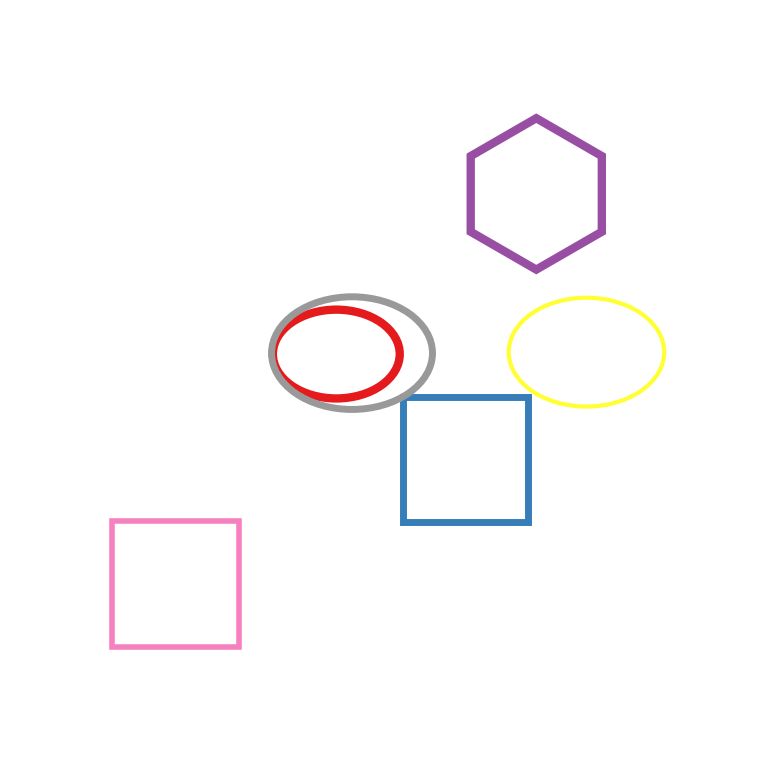[{"shape": "oval", "thickness": 3, "radius": 0.41, "center": [0.437, 0.54]}, {"shape": "square", "thickness": 2.5, "radius": 0.41, "center": [0.604, 0.403]}, {"shape": "hexagon", "thickness": 3, "radius": 0.49, "center": [0.696, 0.748]}, {"shape": "oval", "thickness": 1.5, "radius": 0.5, "center": [0.762, 0.543]}, {"shape": "square", "thickness": 2, "radius": 0.41, "center": [0.228, 0.241]}, {"shape": "oval", "thickness": 2.5, "radius": 0.52, "center": [0.457, 0.541]}]